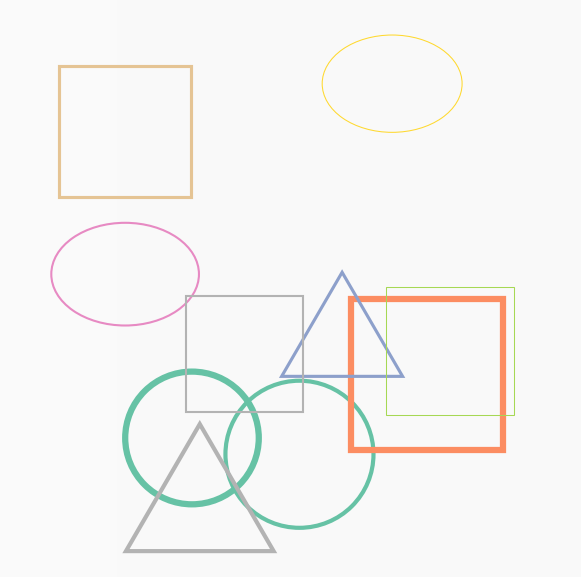[{"shape": "circle", "thickness": 2, "radius": 0.64, "center": [0.515, 0.213]}, {"shape": "circle", "thickness": 3, "radius": 0.57, "center": [0.33, 0.241]}, {"shape": "square", "thickness": 3, "radius": 0.65, "center": [0.734, 0.351]}, {"shape": "triangle", "thickness": 1.5, "radius": 0.6, "center": [0.589, 0.407]}, {"shape": "oval", "thickness": 1, "radius": 0.64, "center": [0.215, 0.524]}, {"shape": "square", "thickness": 0.5, "radius": 0.55, "center": [0.774, 0.392]}, {"shape": "oval", "thickness": 0.5, "radius": 0.6, "center": [0.675, 0.854]}, {"shape": "square", "thickness": 1.5, "radius": 0.57, "center": [0.215, 0.771]}, {"shape": "triangle", "thickness": 2, "radius": 0.73, "center": [0.344, 0.118]}, {"shape": "square", "thickness": 1, "radius": 0.5, "center": [0.421, 0.386]}]